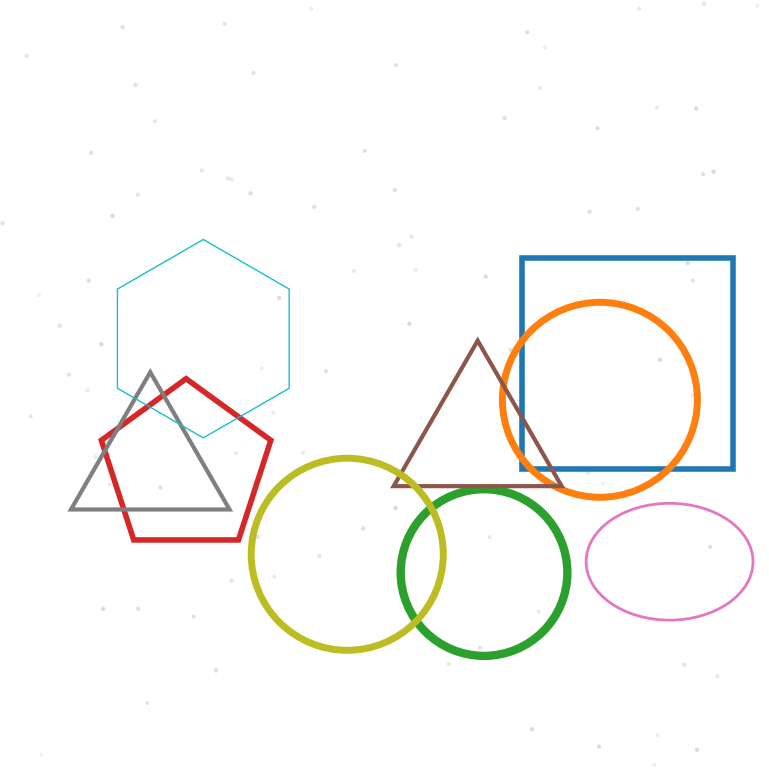[{"shape": "square", "thickness": 2, "radius": 0.69, "center": [0.815, 0.528]}, {"shape": "circle", "thickness": 2.5, "radius": 0.63, "center": [0.779, 0.481]}, {"shape": "circle", "thickness": 3, "radius": 0.54, "center": [0.629, 0.256]}, {"shape": "pentagon", "thickness": 2, "radius": 0.58, "center": [0.242, 0.392]}, {"shape": "triangle", "thickness": 1.5, "radius": 0.63, "center": [0.62, 0.432]}, {"shape": "oval", "thickness": 1, "radius": 0.54, "center": [0.87, 0.271]}, {"shape": "triangle", "thickness": 1.5, "radius": 0.59, "center": [0.195, 0.398]}, {"shape": "circle", "thickness": 2.5, "radius": 0.62, "center": [0.451, 0.28]}, {"shape": "hexagon", "thickness": 0.5, "radius": 0.64, "center": [0.264, 0.56]}]